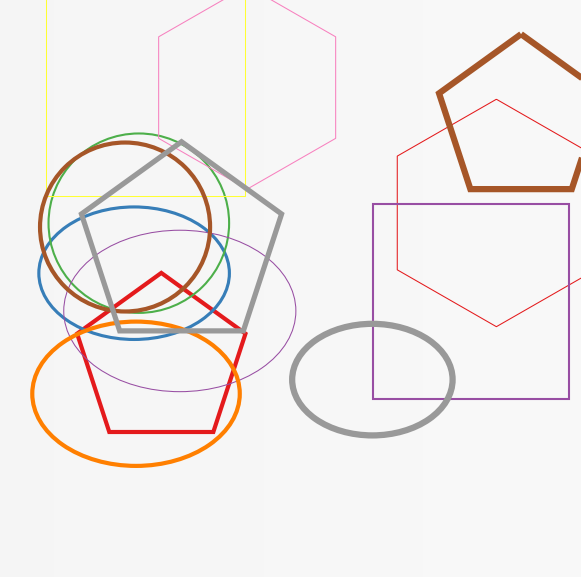[{"shape": "hexagon", "thickness": 0.5, "radius": 0.98, "center": [0.854, 0.63]}, {"shape": "pentagon", "thickness": 2, "radius": 0.76, "center": [0.278, 0.374]}, {"shape": "oval", "thickness": 1.5, "radius": 0.82, "center": [0.231, 0.526]}, {"shape": "circle", "thickness": 1, "radius": 0.78, "center": [0.239, 0.613]}, {"shape": "square", "thickness": 1, "radius": 0.85, "center": [0.81, 0.477]}, {"shape": "oval", "thickness": 0.5, "radius": 1.0, "center": [0.309, 0.461]}, {"shape": "oval", "thickness": 2, "radius": 0.89, "center": [0.234, 0.317]}, {"shape": "square", "thickness": 0.5, "radius": 0.86, "center": [0.25, 0.832]}, {"shape": "circle", "thickness": 2, "radius": 0.73, "center": [0.215, 0.606]}, {"shape": "pentagon", "thickness": 3, "radius": 0.74, "center": [0.896, 0.792]}, {"shape": "hexagon", "thickness": 0.5, "radius": 0.88, "center": [0.425, 0.847]}, {"shape": "oval", "thickness": 3, "radius": 0.69, "center": [0.641, 0.342]}, {"shape": "pentagon", "thickness": 2.5, "radius": 0.91, "center": [0.312, 0.573]}]